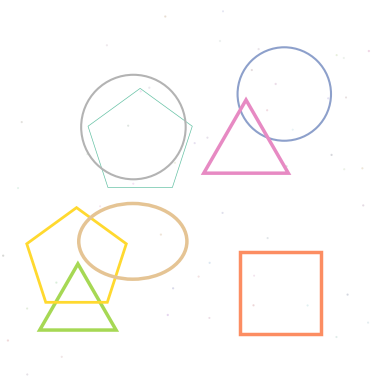[{"shape": "pentagon", "thickness": 0.5, "radius": 0.71, "center": [0.364, 0.628]}, {"shape": "square", "thickness": 2.5, "radius": 0.53, "center": [0.729, 0.239]}, {"shape": "circle", "thickness": 1.5, "radius": 0.61, "center": [0.738, 0.756]}, {"shape": "triangle", "thickness": 2.5, "radius": 0.63, "center": [0.639, 0.614]}, {"shape": "triangle", "thickness": 2.5, "radius": 0.57, "center": [0.202, 0.2]}, {"shape": "pentagon", "thickness": 2, "radius": 0.68, "center": [0.199, 0.325]}, {"shape": "oval", "thickness": 2.5, "radius": 0.7, "center": [0.345, 0.373]}, {"shape": "circle", "thickness": 1.5, "radius": 0.68, "center": [0.347, 0.67]}]